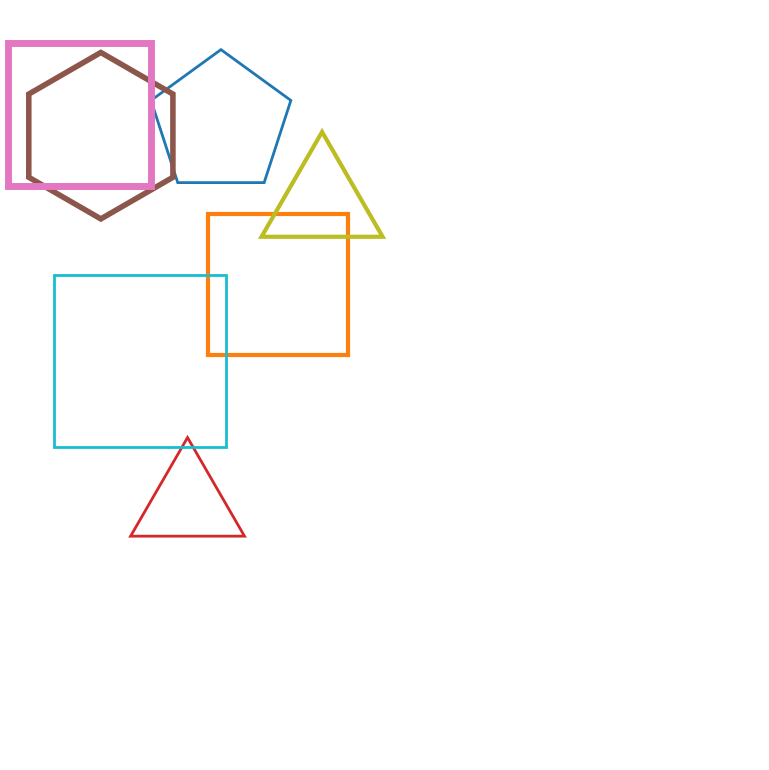[{"shape": "pentagon", "thickness": 1, "radius": 0.48, "center": [0.287, 0.84]}, {"shape": "square", "thickness": 1.5, "radius": 0.46, "center": [0.361, 0.631]}, {"shape": "triangle", "thickness": 1, "radius": 0.43, "center": [0.244, 0.346]}, {"shape": "hexagon", "thickness": 2, "radius": 0.54, "center": [0.131, 0.824]}, {"shape": "square", "thickness": 2.5, "radius": 0.46, "center": [0.103, 0.851]}, {"shape": "triangle", "thickness": 1.5, "radius": 0.45, "center": [0.418, 0.738]}, {"shape": "square", "thickness": 1, "radius": 0.56, "center": [0.182, 0.531]}]